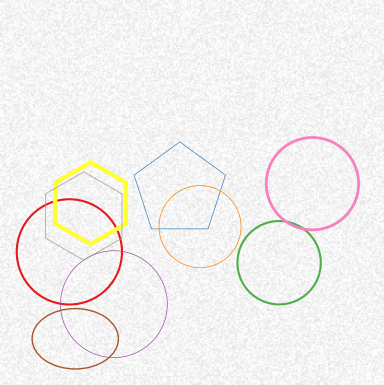[{"shape": "circle", "thickness": 1.5, "radius": 0.68, "center": [0.18, 0.346]}, {"shape": "pentagon", "thickness": 0.5, "radius": 0.62, "center": [0.467, 0.507]}, {"shape": "circle", "thickness": 1.5, "radius": 0.54, "center": [0.725, 0.318]}, {"shape": "circle", "thickness": 0.5, "radius": 0.69, "center": [0.296, 0.21]}, {"shape": "circle", "thickness": 0.5, "radius": 0.53, "center": [0.52, 0.411]}, {"shape": "hexagon", "thickness": 3, "radius": 0.53, "center": [0.235, 0.472]}, {"shape": "oval", "thickness": 1, "radius": 0.56, "center": [0.195, 0.12]}, {"shape": "circle", "thickness": 2, "radius": 0.6, "center": [0.812, 0.523]}, {"shape": "hexagon", "thickness": 0.5, "radius": 0.57, "center": [0.218, 0.439]}]